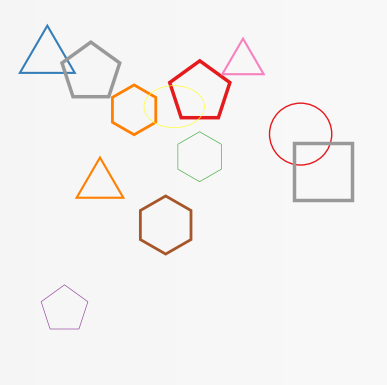[{"shape": "circle", "thickness": 1, "radius": 0.4, "center": [0.776, 0.652]}, {"shape": "pentagon", "thickness": 2.5, "radius": 0.41, "center": [0.516, 0.76]}, {"shape": "triangle", "thickness": 1.5, "radius": 0.41, "center": [0.122, 0.852]}, {"shape": "hexagon", "thickness": 0.5, "radius": 0.32, "center": [0.515, 0.593]}, {"shape": "pentagon", "thickness": 0.5, "radius": 0.32, "center": [0.166, 0.197]}, {"shape": "hexagon", "thickness": 2, "radius": 0.32, "center": [0.346, 0.715]}, {"shape": "triangle", "thickness": 1.5, "radius": 0.35, "center": [0.258, 0.521]}, {"shape": "oval", "thickness": 0.5, "radius": 0.39, "center": [0.45, 0.723]}, {"shape": "hexagon", "thickness": 2, "radius": 0.38, "center": [0.428, 0.416]}, {"shape": "triangle", "thickness": 1.5, "radius": 0.31, "center": [0.627, 0.838]}, {"shape": "pentagon", "thickness": 2.5, "radius": 0.39, "center": [0.234, 0.812]}, {"shape": "square", "thickness": 2.5, "radius": 0.37, "center": [0.834, 0.555]}]